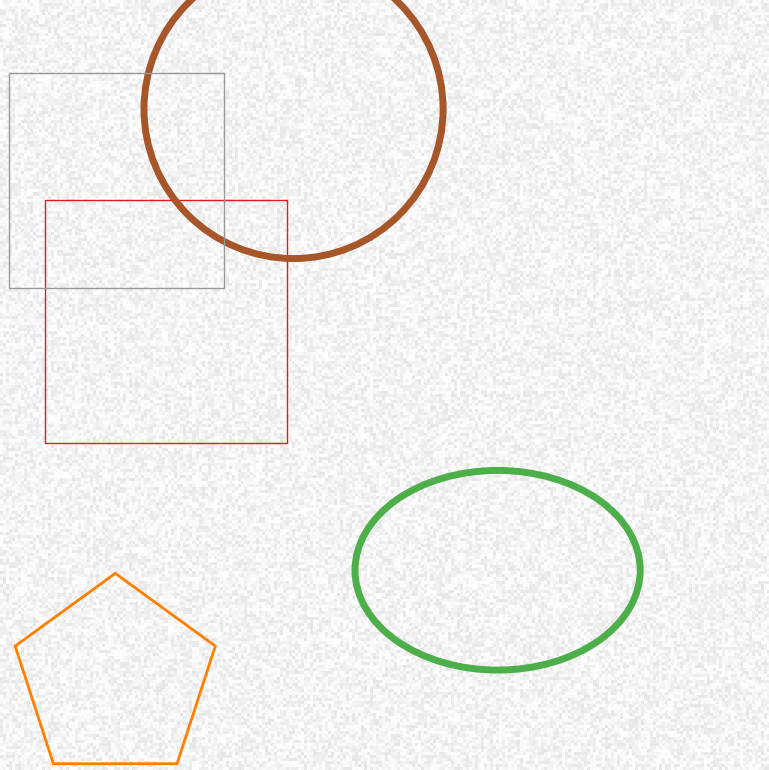[{"shape": "square", "thickness": 0.5, "radius": 0.79, "center": [0.216, 0.582]}, {"shape": "oval", "thickness": 2.5, "radius": 0.93, "center": [0.646, 0.259]}, {"shape": "pentagon", "thickness": 1, "radius": 0.68, "center": [0.15, 0.119]}, {"shape": "circle", "thickness": 2.5, "radius": 0.97, "center": [0.381, 0.858]}, {"shape": "square", "thickness": 0.5, "radius": 0.7, "center": [0.151, 0.765]}]